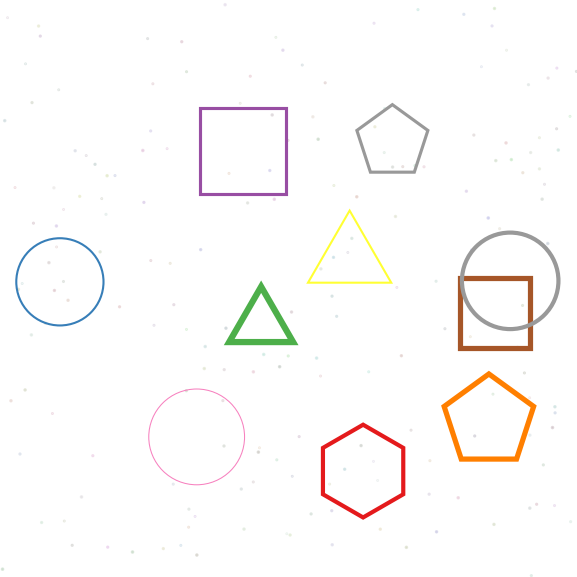[{"shape": "hexagon", "thickness": 2, "radius": 0.4, "center": [0.629, 0.183]}, {"shape": "circle", "thickness": 1, "radius": 0.38, "center": [0.104, 0.511]}, {"shape": "triangle", "thickness": 3, "radius": 0.32, "center": [0.452, 0.439]}, {"shape": "square", "thickness": 1.5, "radius": 0.37, "center": [0.421, 0.738]}, {"shape": "pentagon", "thickness": 2.5, "radius": 0.41, "center": [0.847, 0.27]}, {"shape": "triangle", "thickness": 1, "radius": 0.42, "center": [0.605, 0.551]}, {"shape": "square", "thickness": 2.5, "radius": 0.3, "center": [0.856, 0.457]}, {"shape": "circle", "thickness": 0.5, "radius": 0.41, "center": [0.341, 0.243]}, {"shape": "circle", "thickness": 2, "radius": 0.42, "center": [0.883, 0.513]}, {"shape": "pentagon", "thickness": 1.5, "radius": 0.32, "center": [0.679, 0.753]}]